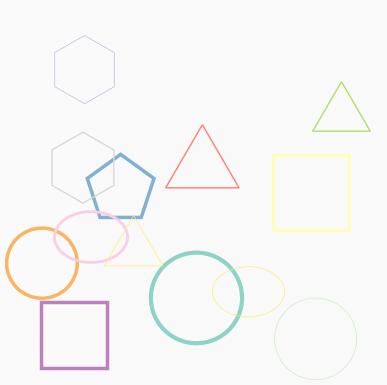[{"shape": "circle", "thickness": 3, "radius": 0.59, "center": [0.507, 0.226]}, {"shape": "square", "thickness": 2, "radius": 0.49, "center": [0.802, 0.5]}, {"shape": "hexagon", "thickness": 0.5, "radius": 0.44, "center": [0.218, 0.819]}, {"shape": "triangle", "thickness": 1, "radius": 0.55, "center": [0.522, 0.567]}, {"shape": "pentagon", "thickness": 2.5, "radius": 0.45, "center": [0.311, 0.508]}, {"shape": "circle", "thickness": 2.5, "radius": 0.46, "center": [0.108, 0.316]}, {"shape": "triangle", "thickness": 1, "radius": 0.43, "center": [0.881, 0.702]}, {"shape": "oval", "thickness": 2, "radius": 0.47, "center": [0.235, 0.384]}, {"shape": "hexagon", "thickness": 1, "radius": 0.46, "center": [0.214, 0.565]}, {"shape": "square", "thickness": 2.5, "radius": 0.43, "center": [0.19, 0.129]}, {"shape": "circle", "thickness": 0.5, "radius": 0.53, "center": [0.815, 0.12]}, {"shape": "triangle", "thickness": 0.5, "radius": 0.44, "center": [0.345, 0.353]}, {"shape": "oval", "thickness": 0.5, "radius": 0.47, "center": [0.641, 0.242]}]